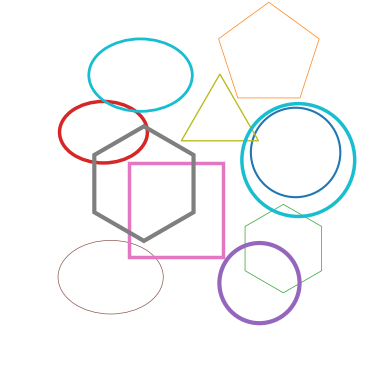[{"shape": "circle", "thickness": 1.5, "radius": 0.58, "center": [0.768, 0.604]}, {"shape": "pentagon", "thickness": 0.5, "radius": 0.69, "center": [0.698, 0.857]}, {"shape": "hexagon", "thickness": 0.5, "radius": 0.57, "center": [0.736, 0.354]}, {"shape": "oval", "thickness": 2.5, "radius": 0.57, "center": [0.269, 0.657]}, {"shape": "circle", "thickness": 3, "radius": 0.52, "center": [0.674, 0.265]}, {"shape": "oval", "thickness": 0.5, "radius": 0.68, "center": [0.287, 0.28]}, {"shape": "square", "thickness": 2.5, "radius": 0.61, "center": [0.456, 0.454]}, {"shape": "hexagon", "thickness": 3, "radius": 0.74, "center": [0.374, 0.523]}, {"shape": "triangle", "thickness": 1, "radius": 0.58, "center": [0.571, 0.692]}, {"shape": "oval", "thickness": 2, "radius": 0.67, "center": [0.365, 0.805]}, {"shape": "circle", "thickness": 2.5, "radius": 0.73, "center": [0.775, 0.584]}]